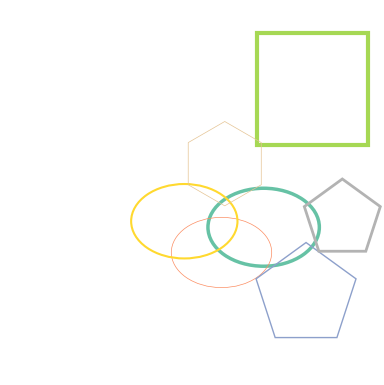[{"shape": "oval", "thickness": 2.5, "radius": 0.72, "center": [0.685, 0.41]}, {"shape": "oval", "thickness": 0.5, "radius": 0.65, "center": [0.575, 0.344]}, {"shape": "pentagon", "thickness": 1, "radius": 0.68, "center": [0.795, 0.234]}, {"shape": "square", "thickness": 3, "radius": 0.73, "center": [0.812, 0.768]}, {"shape": "oval", "thickness": 1.5, "radius": 0.69, "center": [0.479, 0.425]}, {"shape": "hexagon", "thickness": 0.5, "radius": 0.55, "center": [0.584, 0.575]}, {"shape": "pentagon", "thickness": 2, "radius": 0.52, "center": [0.889, 0.431]}]